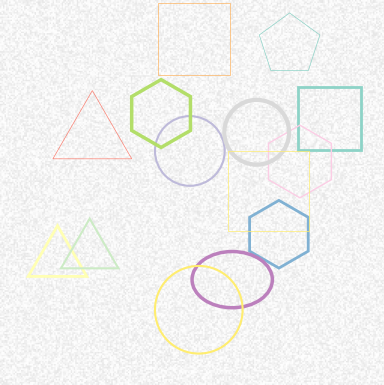[{"shape": "square", "thickness": 2, "radius": 0.41, "center": [0.855, 0.692]}, {"shape": "pentagon", "thickness": 0.5, "radius": 0.41, "center": [0.752, 0.884]}, {"shape": "triangle", "thickness": 2, "radius": 0.44, "center": [0.149, 0.326]}, {"shape": "circle", "thickness": 1.5, "radius": 0.45, "center": [0.493, 0.608]}, {"shape": "triangle", "thickness": 0.5, "radius": 0.59, "center": [0.24, 0.647]}, {"shape": "hexagon", "thickness": 2, "radius": 0.44, "center": [0.724, 0.392]}, {"shape": "square", "thickness": 0.5, "radius": 0.47, "center": [0.504, 0.899]}, {"shape": "hexagon", "thickness": 2.5, "radius": 0.44, "center": [0.418, 0.705]}, {"shape": "hexagon", "thickness": 1, "radius": 0.47, "center": [0.779, 0.581]}, {"shape": "circle", "thickness": 3, "radius": 0.42, "center": [0.667, 0.656]}, {"shape": "oval", "thickness": 2.5, "radius": 0.52, "center": [0.603, 0.274]}, {"shape": "triangle", "thickness": 1.5, "radius": 0.43, "center": [0.233, 0.346]}, {"shape": "circle", "thickness": 1.5, "radius": 0.57, "center": [0.516, 0.195]}, {"shape": "square", "thickness": 0.5, "radius": 0.52, "center": [0.697, 0.504]}]